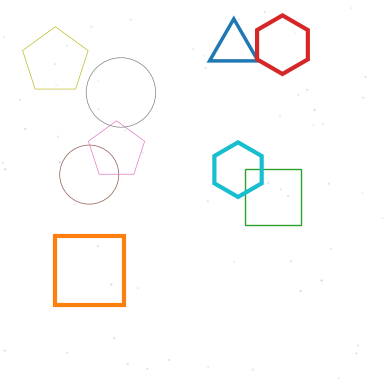[{"shape": "triangle", "thickness": 2.5, "radius": 0.36, "center": [0.607, 0.878]}, {"shape": "square", "thickness": 3, "radius": 0.45, "center": [0.233, 0.298]}, {"shape": "square", "thickness": 1, "radius": 0.37, "center": [0.709, 0.488]}, {"shape": "hexagon", "thickness": 3, "radius": 0.38, "center": [0.734, 0.884]}, {"shape": "circle", "thickness": 0.5, "radius": 0.38, "center": [0.232, 0.546]}, {"shape": "pentagon", "thickness": 0.5, "radius": 0.38, "center": [0.303, 0.609]}, {"shape": "circle", "thickness": 0.5, "radius": 0.45, "center": [0.314, 0.76]}, {"shape": "pentagon", "thickness": 0.5, "radius": 0.45, "center": [0.144, 0.841]}, {"shape": "hexagon", "thickness": 3, "radius": 0.35, "center": [0.618, 0.559]}]